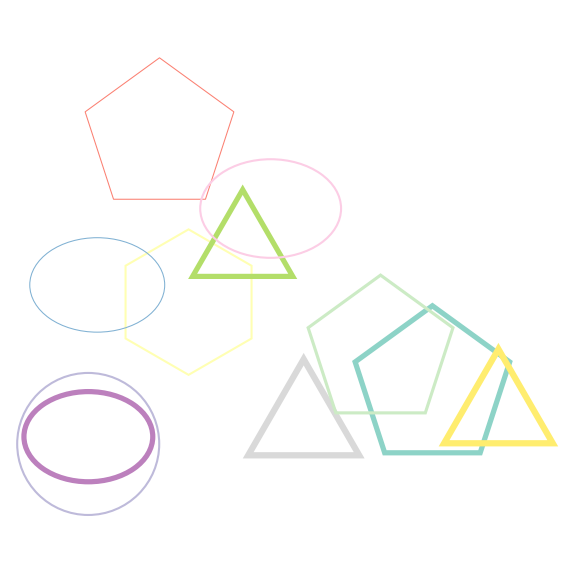[{"shape": "pentagon", "thickness": 2.5, "radius": 0.7, "center": [0.749, 0.329]}, {"shape": "hexagon", "thickness": 1, "radius": 0.63, "center": [0.327, 0.476]}, {"shape": "circle", "thickness": 1, "radius": 0.61, "center": [0.153, 0.23]}, {"shape": "pentagon", "thickness": 0.5, "radius": 0.68, "center": [0.276, 0.764]}, {"shape": "oval", "thickness": 0.5, "radius": 0.58, "center": [0.168, 0.506]}, {"shape": "triangle", "thickness": 2.5, "radius": 0.5, "center": [0.42, 0.571]}, {"shape": "oval", "thickness": 1, "radius": 0.61, "center": [0.469, 0.638]}, {"shape": "triangle", "thickness": 3, "radius": 0.55, "center": [0.526, 0.266]}, {"shape": "oval", "thickness": 2.5, "radius": 0.56, "center": [0.153, 0.243]}, {"shape": "pentagon", "thickness": 1.5, "radius": 0.66, "center": [0.659, 0.391]}, {"shape": "triangle", "thickness": 3, "radius": 0.54, "center": [0.863, 0.286]}]